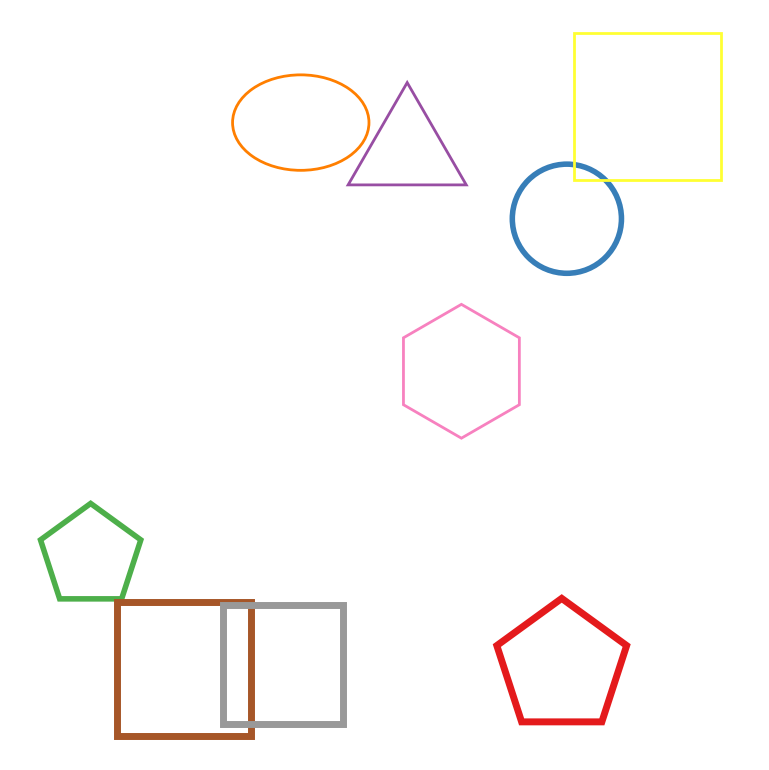[{"shape": "pentagon", "thickness": 2.5, "radius": 0.44, "center": [0.73, 0.134]}, {"shape": "circle", "thickness": 2, "radius": 0.35, "center": [0.736, 0.716]}, {"shape": "pentagon", "thickness": 2, "radius": 0.34, "center": [0.118, 0.278]}, {"shape": "triangle", "thickness": 1, "radius": 0.44, "center": [0.529, 0.804]}, {"shape": "oval", "thickness": 1, "radius": 0.44, "center": [0.391, 0.841]}, {"shape": "square", "thickness": 1, "radius": 0.48, "center": [0.841, 0.862]}, {"shape": "square", "thickness": 2.5, "radius": 0.43, "center": [0.239, 0.131]}, {"shape": "hexagon", "thickness": 1, "radius": 0.43, "center": [0.599, 0.518]}, {"shape": "square", "thickness": 2.5, "radius": 0.39, "center": [0.368, 0.137]}]